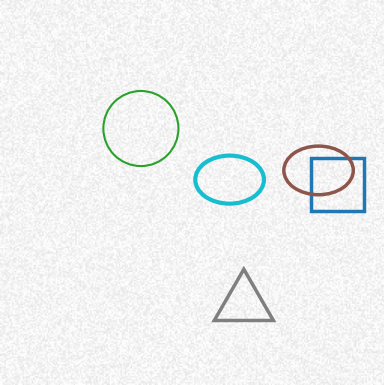[{"shape": "square", "thickness": 2.5, "radius": 0.34, "center": [0.876, 0.521]}, {"shape": "circle", "thickness": 1.5, "radius": 0.49, "center": [0.366, 0.666]}, {"shape": "oval", "thickness": 2.5, "radius": 0.45, "center": [0.827, 0.557]}, {"shape": "triangle", "thickness": 2.5, "radius": 0.44, "center": [0.633, 0.212]}, {"shape": "oval", "thickness": 3, "radius": 0.45, "center": [0.596, 0.533]}]